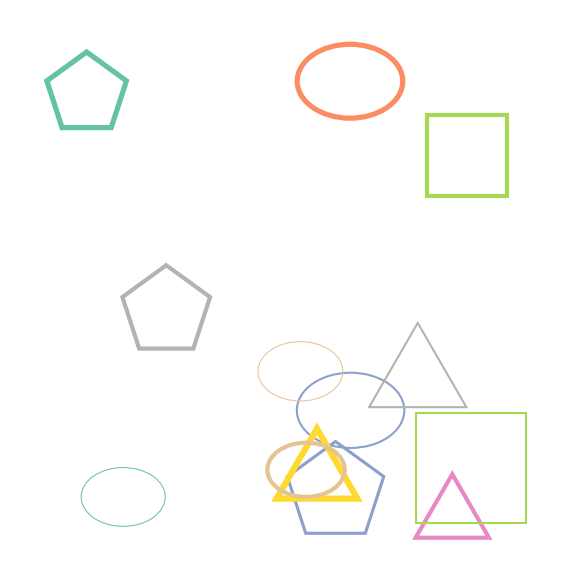[{"shape": "pentagon", "thickness": 2.5, "radius": 0.36, "center": [0.15, 0.837]}, {"shape": "oval", "thickness": 0.5, "radius": 0.36, "center": [0.213, 0.139]}, {"shape": "oval", "thickness": 2.5, "radius": 0.46, "center": [0.606, 0.858]}, {"shape": "oval", "thickness": 1, "radius": 0.47, "center": [0.607, 0.289]}, {"shape": "pentagon", "thickness": 1.5, "radius": 0.44, "center": [0.581, 0.147]}, {"shape": "triangle", "thickness": 2, "radius": 0.37, "center": [0.783, 0.105]}, {"shape": "square", "thickness": 2, "radius": 0.35, "center": [0.809, 0.729]}, {"shape": "square", "thickness": 1, "radius": 0.47, "center": [0.816, 0.188]}, {"shape": "triangle", "thickness": 3, "radius": 0.4, "center": [0.549, 0.176]}, {"shape": "oval", "thickness": 2, "radius": 0.33, "center": [0.53, 0.186]}, {"shape": "oval", "thickness": 0.5, "radius": 0.37, "center": [0.52, 0.356]}, {"shape": "pentagon", "thickness": 2, "radius": 0.4, "center": [0.288, 0.46]}, {"shape": "triangle", "thickness": 1, "radius": 0.49, "center": [0.723, 0.343]}]